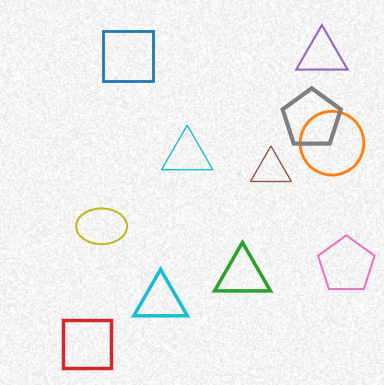[{"shape": "square", "thickness": 2, "radius": 0.32, "center": [0.332, 0.854]}, {"shape": "circle", "thickness": 2, "radius": 0.41, "center": [0.862, 0.628]}, {"shape": "triangle", "thickness": 2.5, "radius": 0.42, "center": [0.63, 0.286]}, {"shape": "square", "thickness": 2.5, "radius": 0.31, "center": [0.226, 0.106]}, {"shape": "triangle", "thickness": 1.5, "radius": 0.39, "center": [0.836, 0.858]}, {"shape": "triangle", "thickness": 1, "radius": 0.31, "center": [0.704, 0.559]}, {"shape": "pentagon", "thickness": 1.5, "radius": 0.39, "center": [0.9, 0.312]}, {"shape": "pentagon", "thickness": 3, "radius": 0.4, "center": [0.81, 0.691]}, {"shape": "oval", "thickness": 1.5, "radius": 0.33, "center": [0.264, 0.412]}, {"shape": "triangle", "thickness": 1, "radius": 0.38, "center": [0.486, 0.598]}, {"shape": "triangle", "thickness": 2.5, "radius": 0.4, "center": [0.417, 0.22]}]